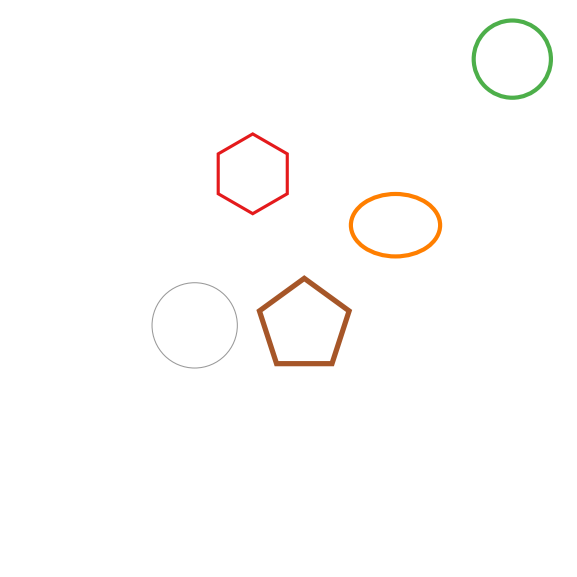[{"shape": "hexagon", "thickness": 1.5, "radius": 0.35, "center": [0.438, 0.698]}, {"shape": "circle", "thickness": 2, "radius": 0.33, "center": [0.887, 0.897]}, {"shape": "oval", "thickness": 2, "radius": 0.39, "center": [0.685, 0.609]}, {"shape": "pentagon", "thickness": 2.5, "radius": 0.41, "center": [0.527, 0.435]}, {"shape": "circle", "thickness": 0.5, "radius": 0.37, "center": [0.337, 0.436]}]